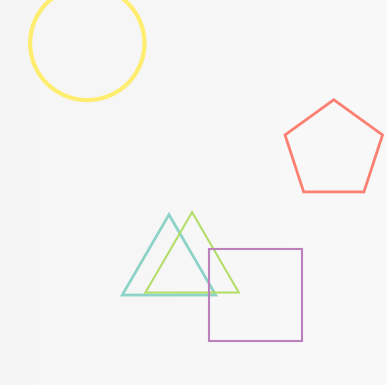[{"shape": "triangle", "thickness": 2, "radius": 0.7, "center": [0.436, 0.303]}, {"shape": "pentagon", "thickness": 2, "radius": 0.66, "center": [0.861, 0.609]}, {"shape": "triangle", "thickness": 1.5, "radius": 0.7, "center": [0.496, 0.31]}, {"shape": "square", "thickness": 1.5, "radius": 0.6, "center": [0.659, 0.234]}, {"shape": "circle", "thickness": 3, "radius": 0.74, "center": [0.225, 0.888]}]